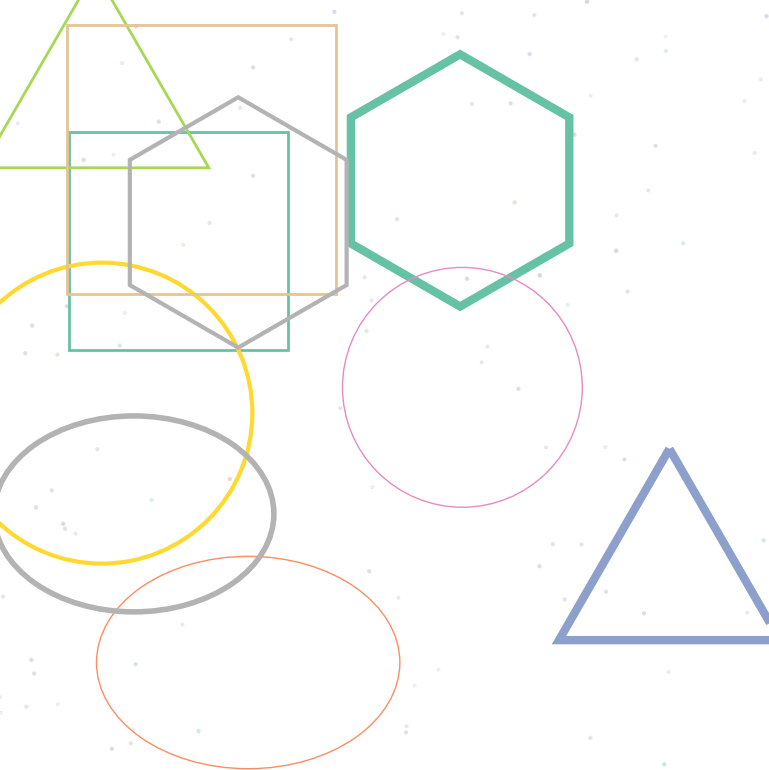[{"shape": "hexagon", "thickness": 3, "radius": 0.82, "center": [0.598, 0.766]}, {"shape": "square", "thickness": 1, "radius": 0.71, "center": [0.232, 0.687]}, {"shape": "oval", "thickness": 0.5, "radius": 0.98, "center": [0.322, 0.14]}, {"shape": "triangle", "thickness": 3, "radius": 0.83, "center": [0.869, 0.251]}, {"shape": "circle", "thickness": 0.5, "radius": 0.78, "center": [0.601, 0.497]}, {"shape": "triangle", "thickness": 1, "radius": 0.85, "center": [0.124, 0.867]}, {"shape": "circle", "thickness": 1.5, "radius": 0.98, "center": [0.132, 0.463]}, {"shape": "square", "thickness": 1, "radius": 0.87, "center": [0.262, 0.793]}, {"shape": "oval", "thickness": 2, "radius": 0.91, "center": [0.174, 0.333]}, {"shape": "hexagon", "thickness": 1.5, "radius": 0.81, "center": [0.309, 0.711]}]